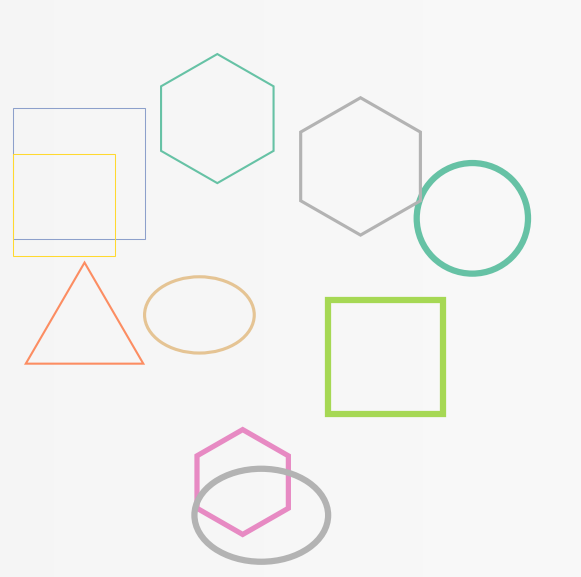[{"shape": "hexagon", "thickness": 1, "radius": 0.56, "center": [0.374, 0.794]}, {"shape": "circle", "thickness": 3, "radius": 0.48, "center": [0.813, 0.621]}, {"shape": "triangle", "thickness": 1, "radius": 0.58, "center": [0.145, 0.428]}, {"shape": "square", "thickness": 0.5, "radius": 0.57, "center": [0.136, 0.699]}, {"shape": "hexagon", "thickness": 2.5, "radius": 0.45, "center": [0.418, 0.164]}, {"shape": "square", "thickness": 3, "radius": 0.49, "center": [0.662, 0.382]}, {"shape": "square", "thickness": 0.5, "radius": 0.44, "center": [0.111, 0.644]}, {"shape": "oval", "thickness": 1.5, "radius": 0.47, "center": [0.343, 0.454]}, {"shape": "oval", "thickness": 3, "radius": 0.58, "center": [0.45, 0.107]}, {"shape": "hexagon", "thickness": 1.5, "radius": 0.59, "center": [0.62, 0.711]}]